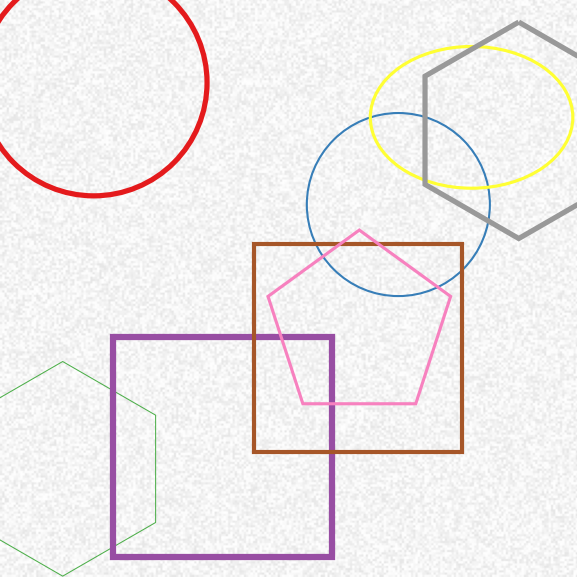[{"shape": "circle", "thickness": 2.5, "radius": 0.98, "center": [0.162, 0.856]}, {"shape": "circle", "thickness": 1, "radius": 0.79, "center": [0.69, 0.645]}, {"shape": "hexagon", "thickness": 0.5, "radius": 0.93, "center": [0.109, 0.187]}, {"shape": "square", "thickness": 3, "radius": 0.95, "center": [0.385, 0.225]}, {"shape": "oval", "thickness": 1.5, "radius": 0.88, "center": [0.817, 0.796]}, {"shape": "square", "thickness": 2, "radius": 0.9, "center": [0.62, 0.396]}, {"shape": "pentagon", "thickness": 1.5, "radius": 0.83, "center": [0.622, 0.434]}, {"shape": "hexagon", "thickness": 2.5, "radius": 0.94, "center": [0.898, 0.774]}]